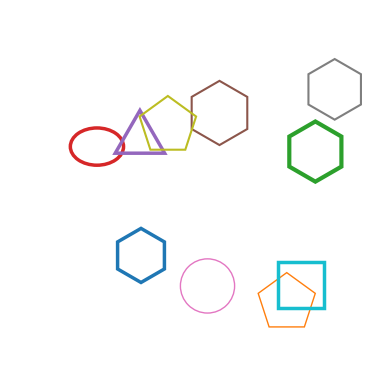[{"shape": "hexagon", "thickness": 2.5, "radius": 0.35, "center": [0.366, 0.337]}, {"shape": "pentagon", "thickness": 1, "radius": 0.39, "center": [0.745, 0.214]}, {"shape": "hexagon", "thickness": 3, "radius": 0.39, "center": [0.819, 0.606]}, {"shape": "oval", "thickness": 2.5, "radius": 0.35, "center": [0.252, 0.619]}, {"shape": "triangle", "thickness": 2.5, "radius": 0.37, "center": [0.363, 0.639]}, {"shape": "hexagon", "thickness": 1.5, "radius": 0.42, "center": [0.57, 0.707]}, {"shape": "circle", "thickness": 1, "radius": 0.35, "center": [0.539, 0.257]}, {"shape": "hexagon", "thickness": 1.5, "radius": 0.39, "center": [0.869, 0.768]}, {"shape": "pentagon", "thickness": 1.5, "radius": 0.39, "center": [0.436, 0.674]}, {"shape": "square", "thickness": 2.5, "radius": 0.3, "center": [0.782, 0.259]}]